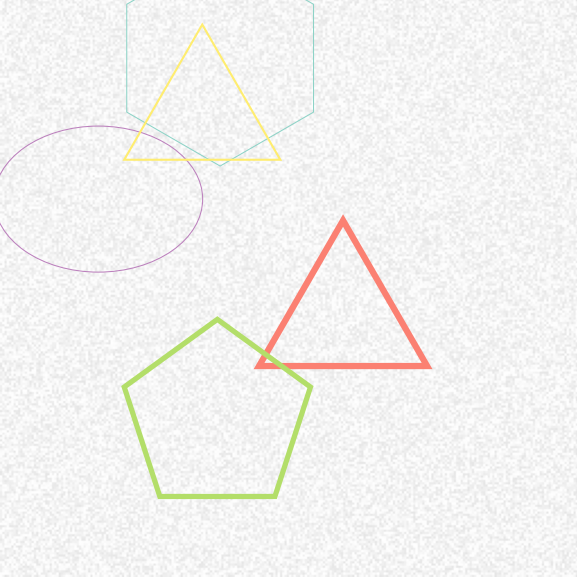[{"shape": "hexagon", "thickness": 0.5, "radius": 0.93, "center": [0.381, 0.898]}, {"shape": "triangle", "thickness": 3, "radius": 0.84, "center": [0.594, 0.449]}, {"shape": "pentagon", "thickness": 2.5, "radius": 0.85, "center": [0.376, 0.277]}, {"shape": "oval", "thickness": 0.5, "radius": 0.9, "center": [0.17, 0.654]}, {"shape": "triangle", "thickness": 1, "radius": 0.78, "center": [0.35, 0.801]}]